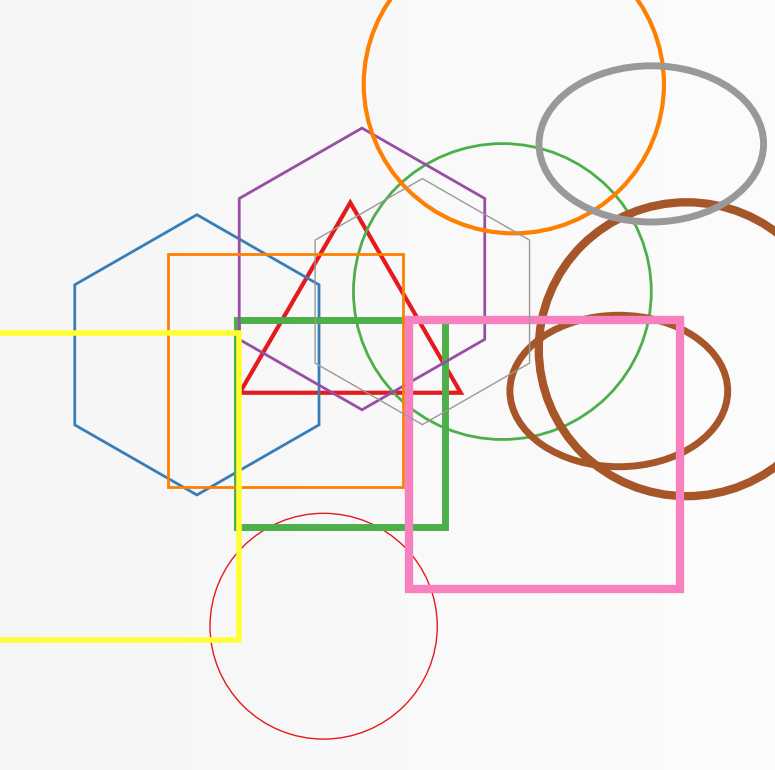[{"shape": "circle", "thickness": 0.5, "radius": 0.73, "center": [0.418, 0.187]}, {"shape": "triangle", "thickness": 1.5, "radius": 0.82, "center": [0.452, 0.572]}, {"shape": "hexagon", "thickness": 1, "radius": 0.91, "center": [0.254, 0.539]}, {"shape": "circle", "thickness": 1, "radius": 0.96, "center": [0.648, 0.621]}, {"shape": "square", "thickness": 2.5, "radius": 0.67, "center": [0.44, 0.45]}, {"shape": "hexagon", "thickness": 1, "radius": 0.91, "center": [0.467, 0.651]}, {"shape": "square", "thickness": 1, "radius": 0.76, "center": [0.368, 0.518]}, {"shape": "circle", "thickness": 1.5, "radius": 0.97, "center": [0.663, 0.891]}, {"shape": "square", "thickness": 2, "radius": 1.0, "center": [0.109, 0.369]}, {"shape": "circle", "thickness": 3, "radius": 0.95, "center": [0.886, 0.546]}, {"shape": "oval", "thickness": 2.5, "radius": 0.7, "center": [0.798, 0.492]}, {"shape": "square", "thickness": 3, "radius": 0.87, "center": [0.703, 0.41]}, {"shape": "hexagon", "thickness": 0.5, "radius": 0.8, "center": [0.545, 0.608]}, {"shape": "oval", "thickness": 2.5, "radius": 0.72, "center": [0.84, 0.813]}]